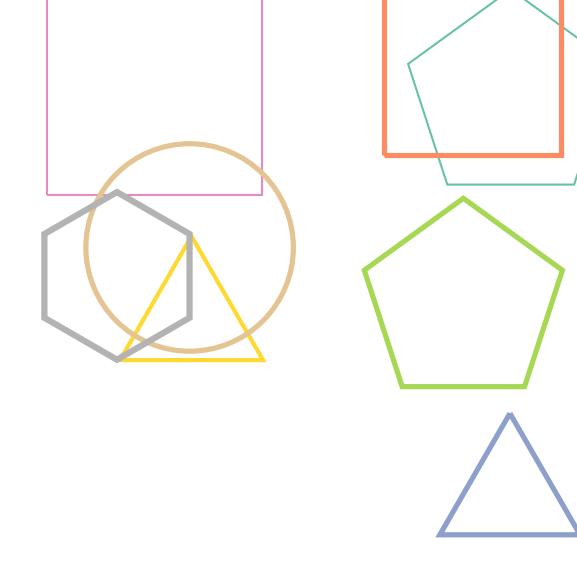[{"shape": "pentagon", "thickness": 1, "radius": 0.93, "center": [0.884, 0.831]}, {"shape": "square", "thickness": 2.5, "radius": 0.76, "center": [0.818, 0.884]}, {"shape": "triangle", "thickness": 2.5, "radius": 0.7, "center": [0.883, 0.143]}, {"shape": "square", "thickness": 1, "radius": 0.93, "center": [0.267, 0.848]}, {"shape": "pentagon", "thickness": 2.5, "radius": 0.9, "center": [0.802, 0.475]}, {"shape": "triangle", "thickness": 2, "radius": 0.71, "center": [0.332, 0.447]}, {"shape": "circle", "thickness": 2.5, "radius": 0.9, "center": [0.328, 0.571]}, {"shape": "hexagon", "thickness": 3, "radius": 0.73, "center": [0.203, 0.521]}]